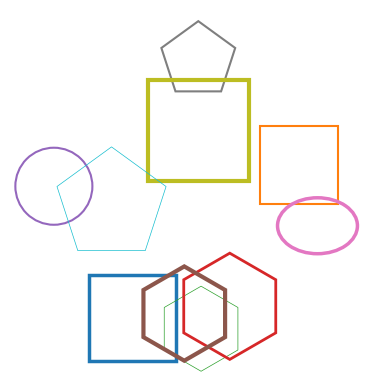[{"shape": "square", "thickness": 2.5, "radius": 0.56, "center": [0.344, 0.173]}, {"shape": "square", "thickness": 1.5, "radius": 0.51, "center": [0.777, 0.571]}, {"shape": "hexagon", "thickness": 0.5, "radius": 0.55, "center": [0.522, 0.146]}, {"shape": "hexagon", "thickness": 2, "radius": 0.69, "center": [0.597, 0.204]}, {"shape": "circle", "thickness": 1.5, "radius": 0.5, "center": [0.14, 0.516]}, {"shape": "hexagon", "thickness": 3, "radius": 0.61, "center": [0.479, 0.186]}, {"shape": "oval", "thickness": 2.5, "radius": 0.52, "center": [0.825, 0.414]}, {"shape": "pentagon", "thickness": 1.5, "radius": 0.5, "center": [0.515, 0.844]}, {"shape": "square", "thickness": 3, "radius": 0.65, "center": [0.516, 0.661]}, {"shape": "pentagon", "thickness": 0.5, "radius": 0.74, "center": [0.29, 0.469]}]